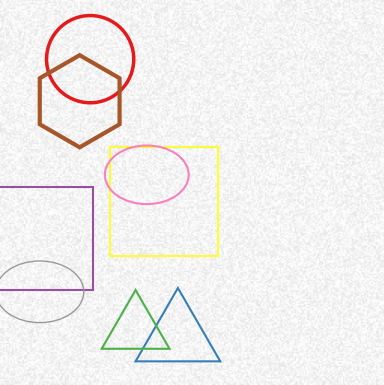[{"shape": "circle", "thickness": 2.5, "radius": 0.57, "center": [0.234, 0.846]}, {"shape": "triangle", "thickness": 1.5, "radius": 0.63, "center": [0.462, 0.125]}, {"shape": "triangle", "thickness": 1.5, "radius": 0.51, "center": [0.352, 0.145]}, {"shape": "square", "thickness": 1.5, "radius": 0.67, "center": [0.108, 0.381]}, {"shape": "square", "thickness": 1.5, "radius": 0.71, "center": [0.426, 0.477]}, {"shape": "hexagon", "thickness": 3, "radius": 0.6, "center": [0.207, 0.737]}, {"shape": "oval", "thickness": 1.5, "radius": 0.54, "center": [0.381, 0.546]}, {"shape": "oval", "thickness": 1, "radius": 0.57, "center": [0.103, 0.242]}]